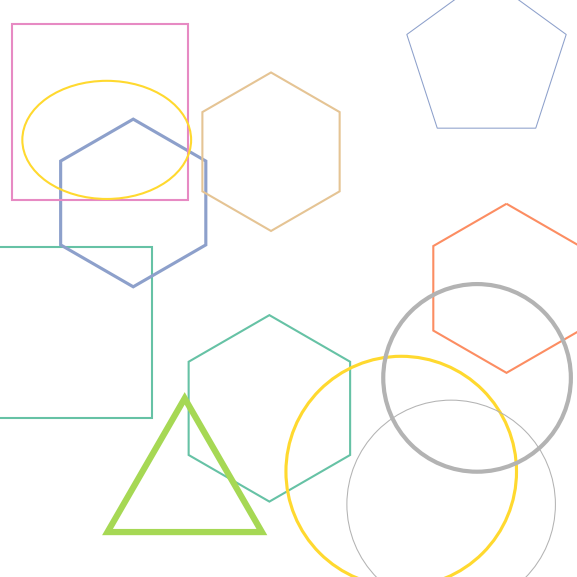[{"shape": "square", "thickness": 1, "radius": 0.74, "center": [0.115, 0.424]}, {"shape": "hexagon", "thickness": 1, "radius": 0.81, "center": [0.466, 0.292]}, {"shape": "hexagon", "thickness": 1, "radius": 0.73, "center": [0.877, 0.5]}, {"shape": "pentagon", "thickness": 0.5, "radius": 0.73, "center": [0.842, 0.895]}, {"shape": "hexagon", "thickness": 1.5, "radius": 0.73, "center": [0.231, 0.648]}, {"shape": "square", "thickness": 1, "radius": 0.76, "center": [0.173, 0.805]}, {"shape": "triangle", "thickness": 3, "radius": 0.77, "center": [0.32, 0.155]}, {"shape": "circle", "thickness": 1.5, "radius": 1.0, "center": [0.695, 0.183]}, {"shape": "oval", "thickness": 1, "radius": 0.73, "center": [0.185, 0.757]}, {"shape": "hexagon", "thickness": 1, "radius": 0.69, "center": [0.469, 0.736]}, {"shape": "circle", "thickness": 0.5, "radius": 0.9, "center": [0.781, 0.126]}, {"shape": "circle", "thickness": 2, "radius": 0.81, "center": [0.826, 0.345]}]